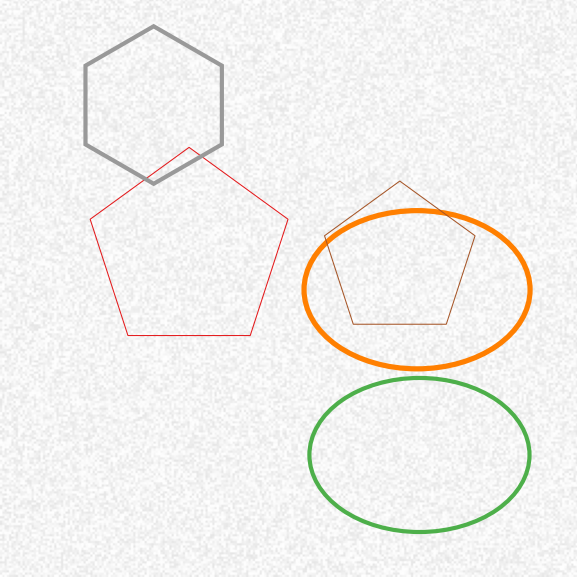[{"shape": "pentagon", "thickness": 0.5, "radius": 0.9, "center": [0.327, 0.564]}, {"shape": "oval", "thickness": 2, "radius": 0.95, "center": [0.726, 0.211]}, {"shape": "oval", "thickness": 2.5, "radius": 0.98, "center": [0.722, 0.497]}, {"shape": "pentagon", "thickness": 0.5, "radius": 0.69, "center": [0.692, 0.549]}, {"shape": "hexagon", "thickness": 2, "radius": 0.68, "center": [0.266, 0.817]}]